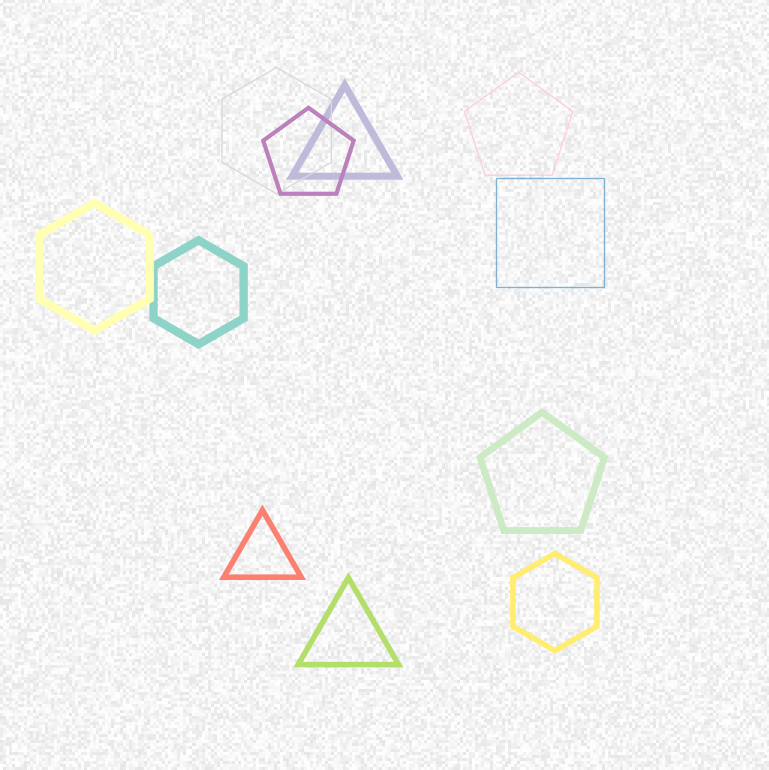[{"shape": "hexagon", "thickness": 3, "radius": 0.34, "center": [0.258, 0.62]}, {"shape": "hexagon", "thickness": 3, "radius": 0.41, "center": [0.123, 0.653]}, {"shape": "triangle", "thickness": 2.5, "radius": 0.39, "center": [0.448, 0.811]}, {"shape": "triangle", "thickness": 2, "radius": 0.29, "center": [0.341, 0.279]}, {"shape": "square", "thickness": 0.5, "radius": 0.35, "center": [0.715, 0.698]}, {"shape": "triangle", "thickness": 2, "radius": 0.38, "center": [0.452, 0.175]}, {"shape": "pentagon", "thickness": 0.5, "radius": 0.37, "center": [0.674, 0.832]}, {"shape": "hexagon", "thickness": 0.5, "radius": 0.41, "center": [0.359, 0.83]}, {"shape": "pentagon", "thickness": 1.5, "radius": 0.31, "center": [0.401, 0.798]}, {"shape": "pentagon", "thickness": 2.5, "radius": 0.42, "center": [0.704, 0.38]}, {"shape": "hexagon", "thickness": 2, "radius": 0.32, "center": [0.721, 0.218]}]